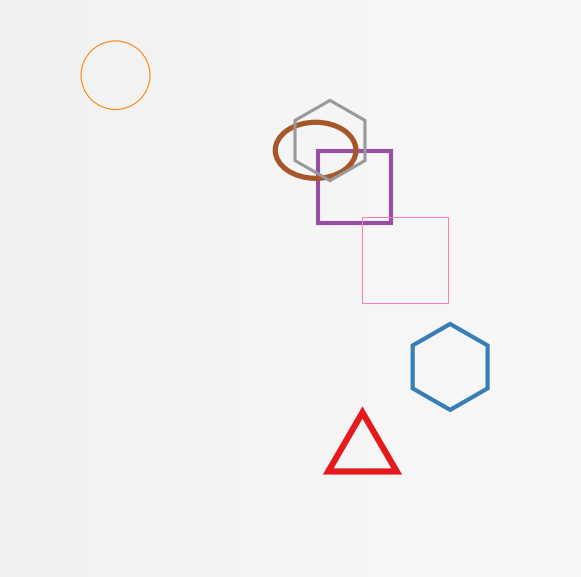[{"shape": "triangle", "thickness": 3, "radius": 0.34, "center": [0.624, 0.217]}, {"shape": "hexagon", "thickness": 2, "radius": 0.37, "center": [0.774, 0.364]}, {"shape": "square", "thickness": 2, "radius": 0.31, "center": [0.61, 0.675]}, {"shape": "circle", "thickness": 0.5, "radius": 0.3, "center": [0.199, 0.869]}, {"shape": "oval", "thickness": 2.5, "radius": 0.35, "center": [0.543, 0.739]}, {"shape": "square", "thickness": 0.5, "radius": 0.37, "center": [0.696, 0.549]}, {"shape": "hexagon", "thickness": 1.5, "radius": 0.35, "center": [0.568, 0.756]}]